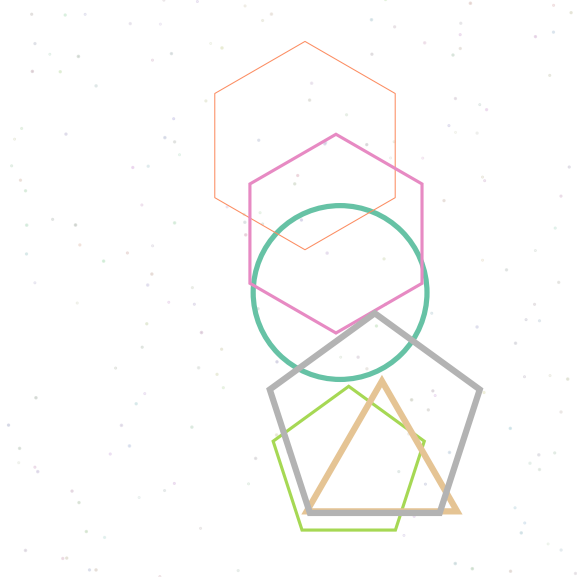[{"shape": "circle", "thickness": 2.5, "radius": 0.75, "center": [0.589, 0.493]}, {"shape": "hexagon", "thickness": 0.5, "radius": 0.9, "center": [0.528, 0.747]}, {"shape": "hexagon", "thickness": 1.5, "radius": 0.86, "center": [0.582, 0.595]}, {"shape": "pentagon", "thickness": 1.5, "radius": 0.69, "center": [0.604, 0.193]}, {"shape": "triangle", "thickness": 3, "radius": 0.75, "center": [0.661, 0.189]}, {"shape": "pentagon", "thickness": 3, "radius": 0.96, "center": [0.649, 0.266]}]